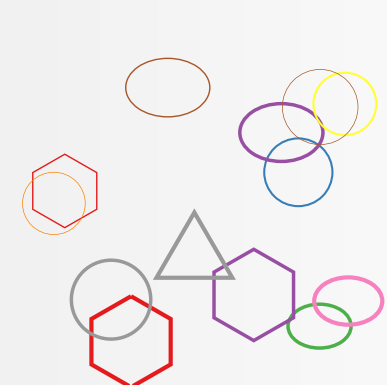[{"shape": "hexagon", "thickness": 1, "radius": 0.48, "center": [0.167, 0.504]}, {"shape": "hexagon", "thickness": 3, "radius": 0.59, "center": [0.338, 0.112]}, {"shape": "circle", "thickness": 1.5, "radius": 0.44, "center": [0.77, 0.552]}, {"shape": "oval", "thickness": 2.5, "radius": 0.41, "center": [0.825, 0.153]}, {"shape": "oval", "thickness": 2.5, "radius": 0.54, "center": [0.726, 0.656]}, {"shape": "hexagon", "thickness": 2.5, "radius": 0.59, "center": [0.655, 0.234]}, {"shape": "circle", "thickness": 0.5, "radius": 0.4, "center": [0.139, 0.472]}, {"shape": "circle", "thickness": 1.5, "radius": 0.41, "center": [0.89, 0.73]}, {"shape": "oval", "thickness": 1, "radius": 0.54, "center": [0.433, 0.772]}, {"shape": "circle", "thickness": 0.5, "radius": 0.49, "center": [0.826, 0.722]}, {"shape": "oval", "thickness": 3, "radius": 0.44, "center": [0.899, 0.218]}, {"shape": "triangle", "thickness": 3, "radius": 0.56, "center": [0.502, 0.335]}, {"shape": "circle", "thickness": 2.5, "radius": 0.51, "center": [0.287, 0.222]}]